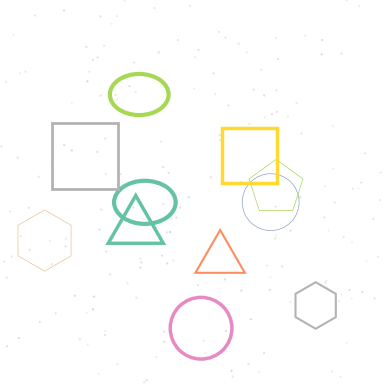[{"shape": "oval", "thickness": 3, "radius": 0.4, "center": [0.376, 0.474]}, {"shape": "triangle", "thickness": 2.5, "radius": 0.41, "center": [0.353, 0.409]}, {"shape": "triangle", "thickness": 1.5, "radius": 0.37, "center": [0.572, 0.328]}, {"shape": "circle", "thickness": 0.5, "radius": 0.37, "center": [0.703, 0.475]}, {"shape": "circle", "thickness": 2.5, "radius": 0.4, "center": [0.522, 0.148]}, {"shape": "pentagon", "thickness": 0.5, "radius": 0.37, "center": [0.717, 0.512]}, {"shape": "oval", "thickness": 3, "radius": 0.38, "center": [0.362, 0.755]}, {"shape": "square", "thickness": 2.5, "radius": 0.36, "center": [0.648, 0.596]}, {"shape": "hexagon", "thickness": 0.5, "radius": 0.4, "center": [0.116, 0.375]}, {"shape": "square", "thickness": 2, "radius": 0.43, "center": [0.22, 0.595]}, {"shape": "hexagon", "thickness": 1.5, "radius": 0.3, "center": [0.82, 0.207]}]